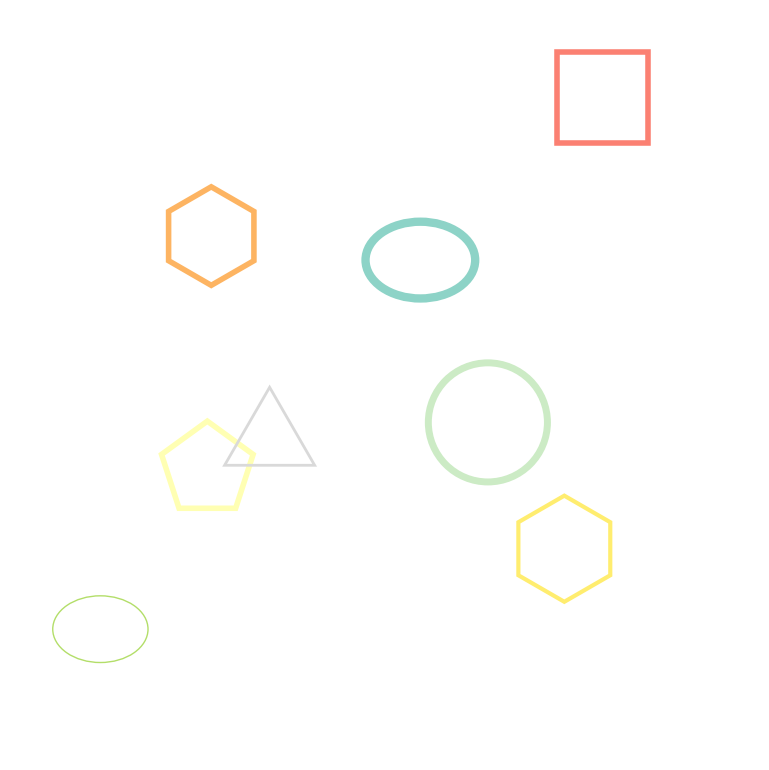[{"shape": "oval", "thickness": 3, "radius": 0.36, "center": [0.546, 0.662]}, {"shape": "pentagon", "thickness": 2, "radius": 0.31, "center": [0.269, 0.391]}, {"shape": "square", "thickness": 2, "radius": 0.29, "center": [0.782, 0.873]}, {"shape": "hexagon", "thickness": 2, "radius": 0.32, "center": [0.274, 0.693]}, {"shape": "oval", "thickness": 0.5, "radius": 0.31, "center": [0.13, 0.183]}, {"shape": "triangle", "thickness": 1, "radius": 0.34, "center": [0.35, 0.43]}, {"shape": "circle", "thickness": 2.5, "radius": 0.39, "center": [0.634, 0.451]}, {"shape": "hexagon", "thickness": 1.5, "radius": 0.34, "center": [0.733, 0.287]}]